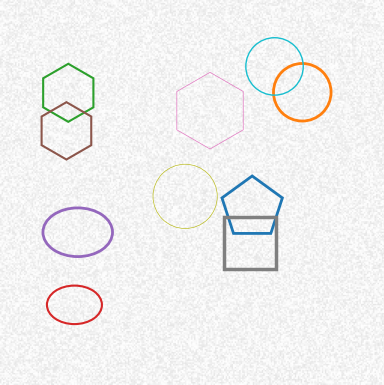[{"shape": "pentagon", "thickness": 2, "radius": 0.41, "center": [0.655, 0.46]}, {"shape": "circle", "thickness": 2, "radius": 0.37, "center": [0.785, 0.76]}, {"shape": "hexagon", "thickness": 1.5, "radius": 0.38, "center": [0.177, 0.759]}, {"shape": "oval", "thickness": 1.5, "radius": 0.36, "center": [0.193, 0.208]}, {"shape": "oval", "thickness": 2, "radius": 0.45, "center": [0.202, 0.397]}, {"shape": "hexagon", "thickness": 1.5, "radius": 0.37, "center": [0.173, 0.66]}, {"shape": "hexagon", "thickness": 0.5, "radius": 0.5, "center": [0.546, 0.713]}, {"shape": "square", "thickness": 2.5, "radius": 0.34, "center": [0.649, 0.369]}, {"shape": "circle", "thickness": 0.5, "radius": 0.42, "center": [0.481, 0.49]}, {"shape": "circle", "thickness": 1, "radius": 0.37, "center": [0.713, 0.827]}]